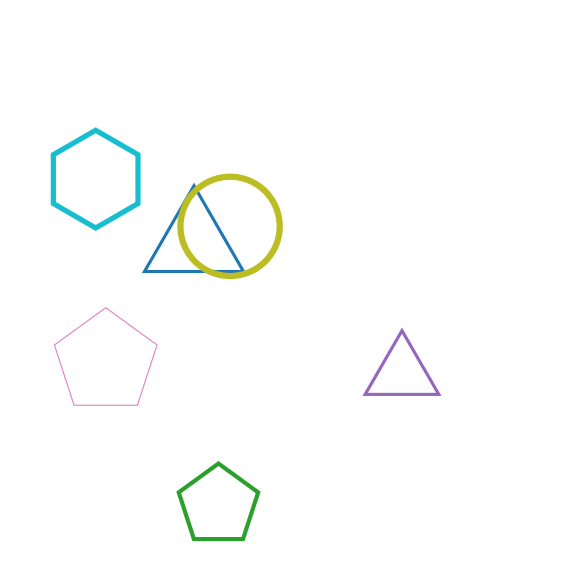[{"shape": "triangle", "thickness": 1.5, "radius": 0.49, "center": [0.336, 0.579]}, {"shape": "pentagon", "thickness": 2, "radius": 0.36, "center": [0.378, 0.124]}, {"shape": "triangle", "thickness": 1.5, "radius": 0.37, "center": [0.696, 0.353]}, {"shape": "pentagon", "thickness": 0.5, "radius": 0.47, "center": [0.183, 0.373]}, {"shape": "circle", "thickness": 3, "radius": 0.43, "center": [0.398, 0.607]}, {"shape": "hexagon", "thickness": 2.5, "radius": 0.42, "center": [0.166, 0.689]}]